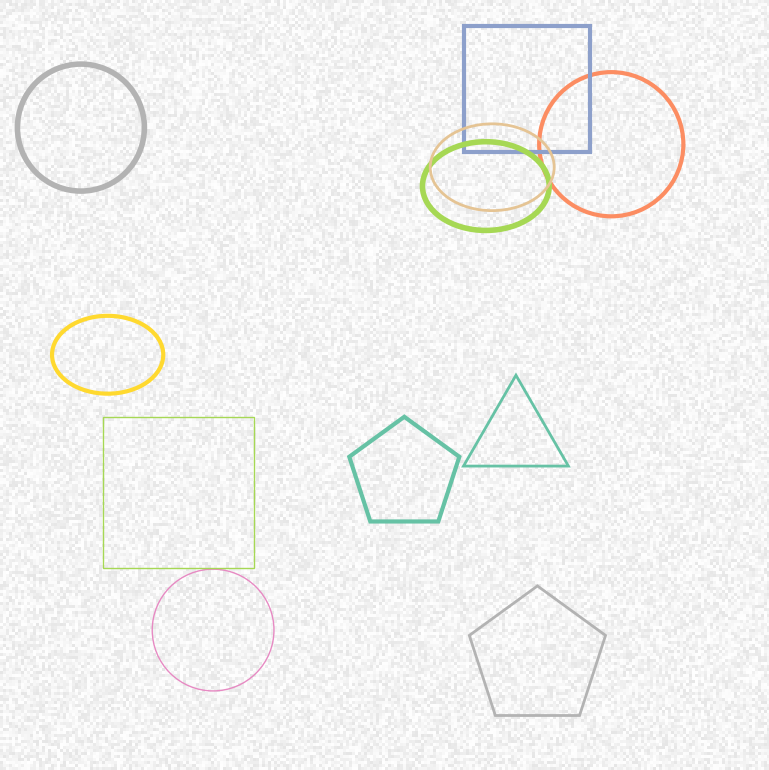[{"shape": "pentagon", "thickness": 1.5, "radius": 0.38, "center": [0.525, 0.384]}, {"shape": "triangle", "thickness": 1, "radius": 0.39, "center": [0.67, 0.434]}, {"shape": "circle", "thickness": 1.5, "radius": 0.47, "center": [0.794, 0.813]}, {"shape": "square", "thickness": 1.5, "radius": 0.41, "center": [0.684, 0.885]}, {"shape": "circle", "thickness": 0.5, "radius": 0.4, "center": [0.277, 0.182]}, {"shape": "square", "thickness": 0.5, "radius": 0.49, "center": [0.232, 0.36]}, {"shape": "oval", "thickness": 2, "radius": 0.41, "center": [0.631, 0.758]}, {"shape": "oval", "thickness": 1.5, "radius": 0.36, "center": [0.14, 0.539]}, {"shape": "oval", "thickness": 1, "radius": 0.4, "center": [0.639, 0.783]}, {"shape": "pentagon", "thickness": 1, "radius": 0.47, "center": [0.698, 0.146]}, {"shape": "circle", "thickness": 2, "radius": 0.41, "center": [0.105, 0.834]}]